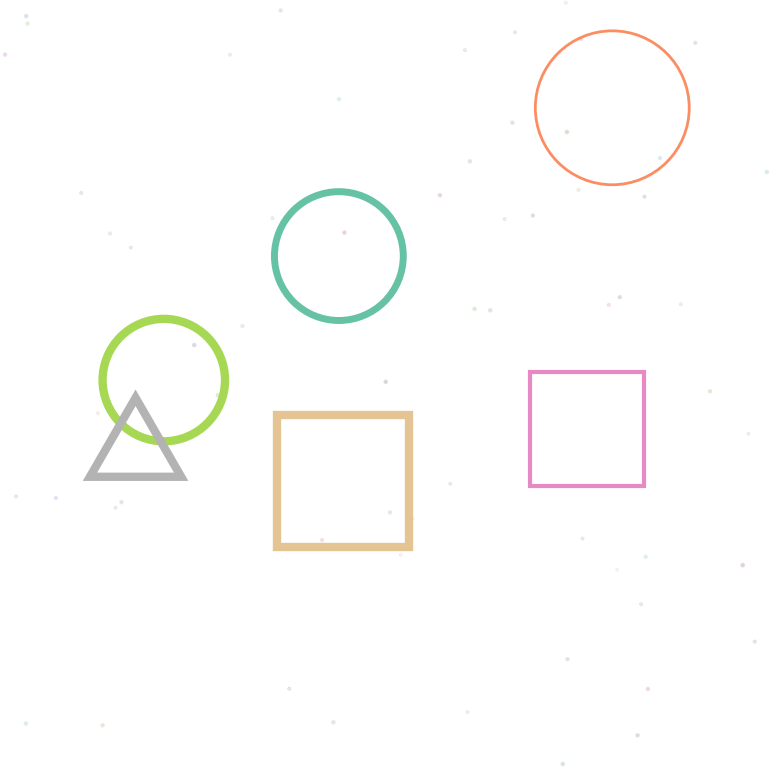[{"shape": "circle", "thickness": 2.5, "radius": 0.42, "center": [0.44, 0.667]}, {"shape": "circle", "thickness": 1, "radius": 0.5, "center": [0.795, 0.86]}, {"shape": "square", "thickness": 1.5, "radius": 0.37, "center": [0.763, 0.443]}, {"shape": "circle", "thickness": 3, "radius": 0.4, "center": [0.213, 0.506]}, {"shape": "square", "thickness": 3, "radius": 0.43, "center": [0.445, 0.375]}, {"shape": "triangle", "thickness": 3, "radius": 0.34, "center": [0.176, 0.415]}]